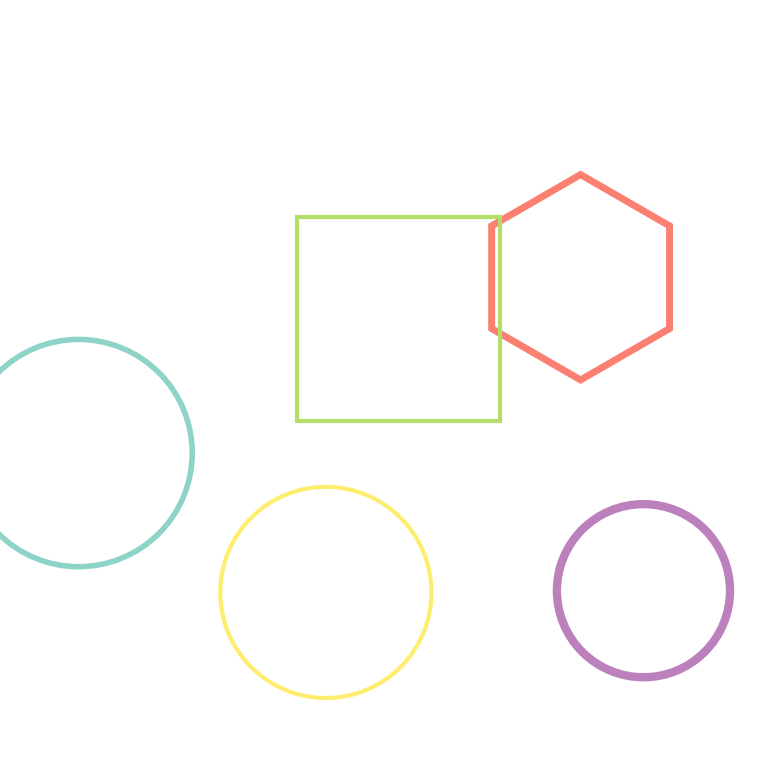[{"shape": "circle", "thickness": 2, "radius": 0.74, "center": [0.102, 0.412]}, {"shape": "hexagon", "thickness": 2.5, "radius": 0.67, "center": [0.754, 0.64]}, {"shape": "square", "thickness": 1.5, "radius": 0.66, "center": [0.518, 0.586]}, {"shape": "circle", "thickness": 3, "radius": 0.56, "center": [0.836, 0.233]}, {"shape": "circle", "thickness": 1.5, "radius": 0.69, "center": [0.423, 0.231]}]